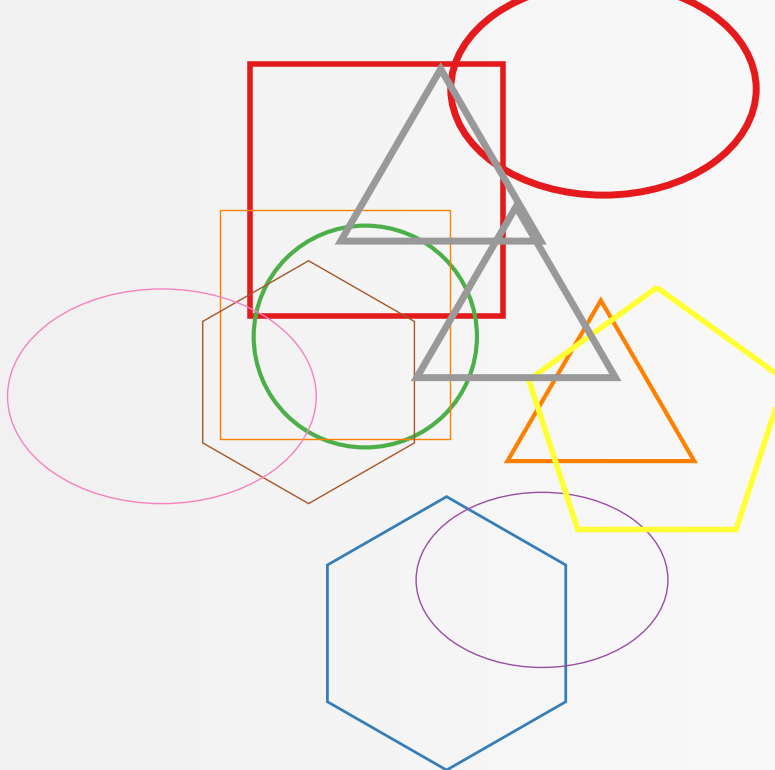[{"shape": "oval", "thickness": 2.5, "radius": 0.99, "center": [0.779, 0.885]}, {"shape": "square", "thickness": 2, "radius": 0.82, "center": [0.486, 0.753]}, {"shape": "hexagon", "thickness": 1, "radius": 0.89, "center": [0.576, 0.177]}, {"shape": "circle", "thickness": 1.5, "radius": 0.72, "center": [0.471, 0.563]}, {"shape": "oval", "thickness": 0.5, "radius": 0.81, "center": [0.699, 0.247]}, {"shape": "square", "thickness": 0.5, "radius": 0.74, "center": [0.432, 0.579]}, {"shape": "triangle", "thickness": 1.5, "radius": 0.7, "center": [0.775, 0.471]}, {"shape": "pentagon", "thickness": 2, "radius": 0.87, "center": [0.848, 0.453]}, {"shape": "hexagon", "thickness": 0.5, "radius": 0.79, "center": [0.398, 0.504]}, {"shape": "oval", "thickness": 0.5, "radius": 1.0, "center": [0.209, 0.485]}, {"shape": "triangle", "thickness": 2.5, "radius": 0.74, "center": [0.666, 0.584]}, {"shape": "triangle", "thickness": 2.5, "radius": 0.75, "center": [0.569, 0.761]}]